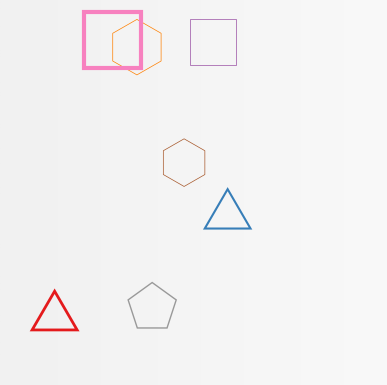[{"shape": "triangle", "thickness": 2, "radius": 0.34, "center": [0.141, 0.177]}, {"shape": "triangle", "thickness": 1.5, "radius": 0.34, "center": [0.587, 0.44]}, {"shape": "square", "thickness": 0.5, "radius": 0.3, "center": [0.549, 0.891]}, {"shape": "hexagon", "thickness": 0.5, "radius": 0.36, "center": [0.353, 0.878]}, {"shape": "hexagon", "thickness": 0.5, "radius": 0.31, "center": [0.475, 0.578]}, {"shape": "square", "thickness": 3, "radius": 0.36, "center": [0.29, 0.895]}, {"shape": "pentagon", "thickness": 1, "radius": 0.33, "center": [0.393, 0.201]}]